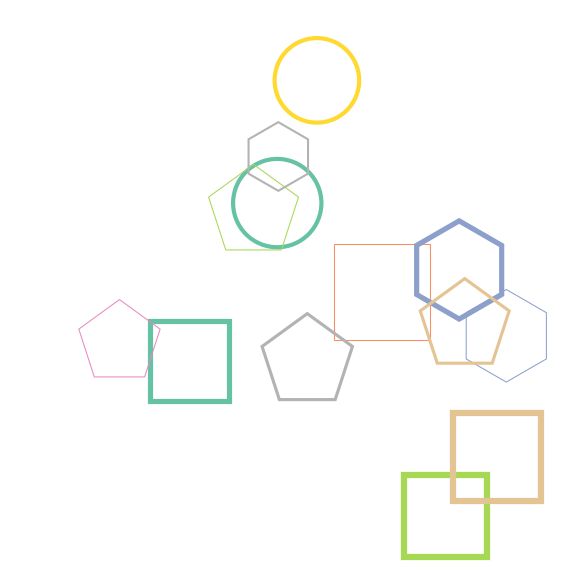[{"shape": "circle", "thickness": 2, "radius": 0.38, "center": [0.48, 0.648]}, {"shape": "square", "thickness": 2.5, "radius": 0.34, "center": [0.328, 0.374]}, {"shape": "square", "thickness": 0.5, "radius": 0.42, "center": [0.661, 0.494]}, {"shape": "hexagon", "thickness": 0.5, "radius": 0.4, "center": [0.877, 0.418]}, {"shape": "hexagon", "thickness": 2.5, "radius": 0.42, "center": [0.795, 0.532]}, {"shape": "pentagon", "thickness": 0.5, "radius": 0.37, "center": [0.207, 0.406]}, {"shape": "square", "thickness": 3, "radius": 0.36, "center": [0.772, 0.106]}, {"shape": "pentagon", "thickness": 0.5, "radius": 0.41, "center": [0.439, 0.633]}, {"shape": "circle", "thickness": 2, "radius": 0.37, "center": [0.549, 0.86]}, {"shape": "pentagon", "thickness": 1.5, "radius": 0.4, "center": [0.805, 0.436]}, {"shape": "square", "thickness": 3, "radius": 0.38, "center": [0.861, 0.208]}, {"shape": "hexagon", "thickness": 1, "radius": 0.3, "center": [0.482, 0.728]}, {"shape": "pentagon", "thickness": 1.5, "radius": 0.41, "center": [0.532, 0.374]}]